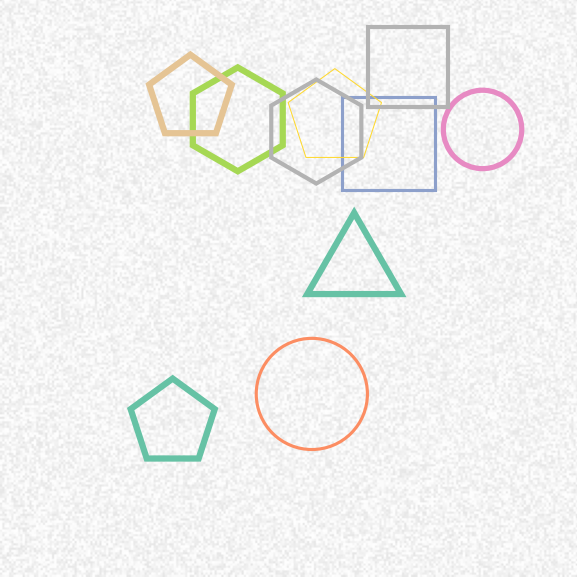[{"shape": "pentagon", "thickness": 3, "radius": 0.38, "center": [0.299, 0.267]}, {"shape": "triangle", "thickness": 3, "radius": 0.47, "center": [0.613, 0.537]}, {"shape": "circle", "thickness": 1.5, "radius": 0.48, "center": [0.54, 0.317]}, {"shape": "square", "thickness": 1.5, "radius": 0.4, "center": [0.673, 0.75]}, {"shape": "circle", "thickness": 2.5, "radius": 0.34, "center": [0.836, 0.775]}, {"shape": "hexagon", "thickness": 3, "radius": 0.45, "center": [0.412, 0.792]}, {"shape": "pentagon", "thickness": 0.5, "radius": 0.43, "center": [0.58, 0.795]}, {"shape": "pentagon", "thickness": 3, "radius": 0.38, "center": [0.33, 0.829]}, {"shape": "hexagon", "thickness": 2, "radius": 0.45, "center": [0.548, 0.771]}, {"shape": "square", "thickness": 2, "radius": 0.35, "center": [0.707, 0.883]}]